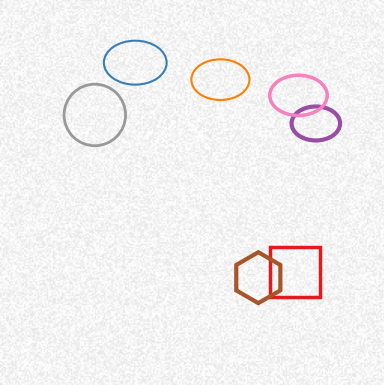[{"shape": "square", "thickness": 2.5, "radius": 0.33, "center": [0.766, 0.294]}, {"shape": "oval", "thickness": 1.5, "radius": 0.41, "center": [0.351, 0.837]}, {"shape": "oval", "thickness": 3, "radius": 0.31, "center": [0.82, 0.679]}, {"shape": "oval", "thickness": 1.5, "radius": 0.38, "center": [0.572, 0.793]}, {"shape": "hexagon", "thickness": 3, "radius": 0.33, "center": [0.671, 0.279]}, {"shape": "oval", "thickness": 2.5, "radius": 0.37, "center": [0.775, 0.752]}, {"shape": "circle", "thickness": 2, "radius": 0.4, "center": [0.246, 0.701]}]